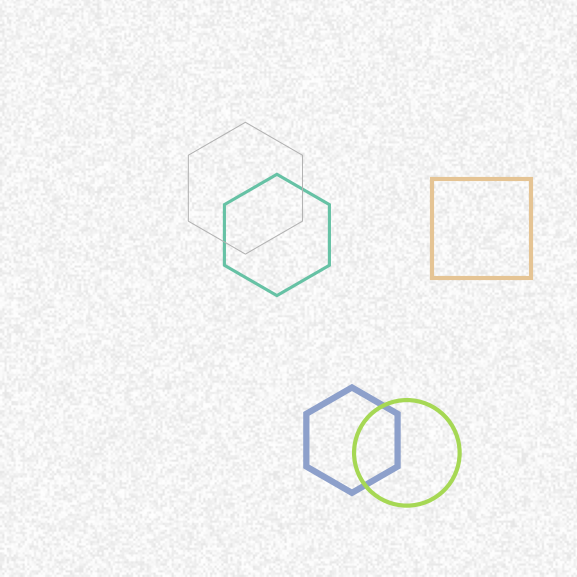[{"shape": "hexagon", "thickness": 1.5, "radius": 0.52, "center": [0.479, 0.592]}, {"shape": "hexagon", "thickness": 3, "radius": 0.46, "center": [0.609, 0.237]}, {"shape": "circle", "thickness": 2, "radius": 0.46, "center": [0.704, 0.215]}, {"shape": "square", "thickness": 2, "radius": 0.43, "center": [0.834, 0.604]}, {"shape": "hexagon", "thickness": 0.5, "radius": 0.57, "center": [0.425, 0.673]}]